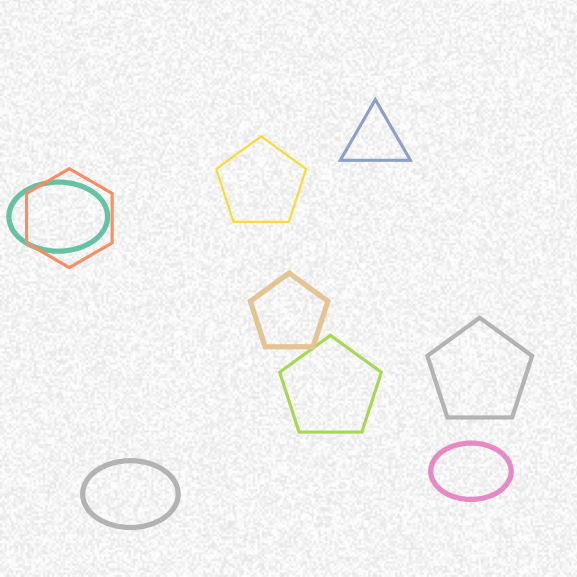[{"shape": "oval", "thickness": 2.5, "radius": 0.43, "center": [0.101, 0.624]}, {"shape": "hexagon", "thickness": 1.5, "radius": 0.43, "center": [0.12, 0.621]}, {"shape": "triangle", "thickness": 1.5, "radius": 0.35, "center": [0.65, 0.757]}, {"shape": "oval", "thickness": 2.5, "radius": 0.35, "center": [0.815, 0.183]}, {"shape": "pentagon", "thickness": 1.5, "radius": 0.46, "center": [0.572, 0.326]}, {"shape": "pentagon", "thickness": 1, "radius": 0.41, "center": [0.452, 0.681]}, {"shape": "pentagon", "thickness": 2.5, "radius": 0.35, "center": [0.501, 0.456]}, {"shape": "pentagon", "thickness": 2, "radius": 0.48, "center": [0.831, 0.353]}, {"shape": "oval", "thickness": 2.5, "radius": 0.41, "center": [0.226, 0.144]}]